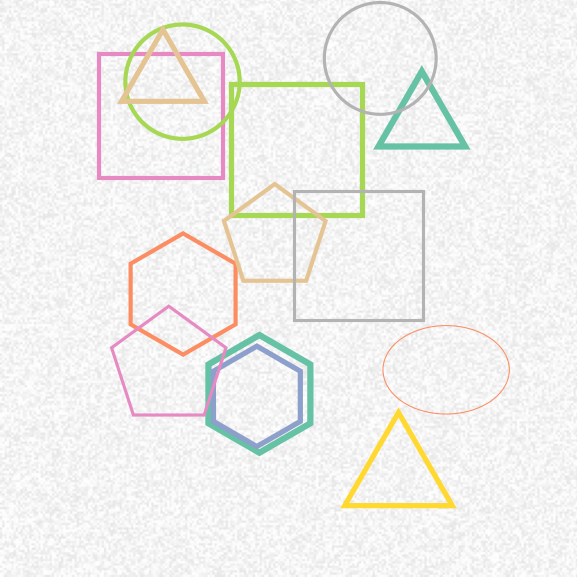[{"shape": "triangle", "thickness": 3, "radius": 0.43, "center": [0.73, 0.789]}, {"shape": "hexagon", "thickness": 3, "radius": 0.51, "center": [0.449, 0.317]}, {"shape": "oval", "thickness": 0.5, "radius": 0.55, "center": [0.773, 0.359]}, {"shape": "hexagon", "thickness": 2, "radius": 0.52, "center": [0.317, 0.49]}, {"shape": "hexagon", "thickness": 2.5, "radius": 0.43, "center": [0.445, 0.313]}, {"shape": "pentagon", "thickness": 1.5, "radius": 0.52, "center": [0.292, 0.365]}, {"shape": "square", "thickness": 2, "radius": 0.54, "center": [0.278, 0.798]}, {"shape": "square", "thickness": 2.5, "radius": 0.57, "center": [0.513, 0.741]}, {"shape": "circle", "thickness": 2, "radius": 0.5, "center": [0.316, 0.858]}, {"shape": "triangle", "thickness": 2.5, "radius": 0.54, "center": [0.69, 0.177]}, {"shape": "triangle", "thickness": 2.5, "radius": 0.41, "center": [0.282, 0.865]}, {"shape": "pentagon", "thickness": 2, "radius": 0.46, "center": [0.476, 0.588]}, {"shape": "square", "thickness": 1.5, "radius": 0.56, "center": [0.621, 0.556]}, {"shape": "circle", "thickness": 1.5, "radius": 0.48, "center": [0.658, 0.898]}]